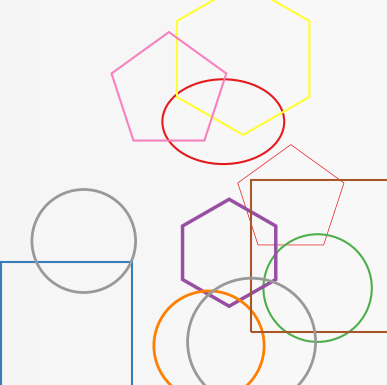[{"shape": "pentagon", "thickness": 0.5, "radius": 0.72, "center": [0.751, 0.48]}, {"shape": "oval", "thickness": 1.5, "radius": 0.79, "center": [0.576, 0.684]}, {"shape": "square", "thickness": 1.5, "radius": 0.85, "center": [0.173, 0.149]}, {"shape": "circle", "thickness": 1.5, "radius": 0.7, "center": [0.82, 0.252]}, {"shape": "hexagon", "thickness": 2.5, "radius": 0.69, "center": [0.591, 0.344]}, {"shape": "circle", "thickness": 2, "radius": 0.71, "center": [0.539, 0.102]}, {"shape": "hexagon", "thickness": 1.5, "radius": 0.99, "center": [0.627, 0.847]}, {"shape": "square", "thickness": 1.5, "radius": 0.99, "center": [0.846, 0.336]}, {"shape": "pentagon", "thickness": 1.5, "radius": 0.78, "center": [0.436, 0.761]}, {"shape": "circle", "thickness": 2, "radius": 0.83, "center": [0.649, 0.112]}, {"shape": "circle", "thickness": 2, "radius": 0.67, "center": [0.216, 0.374]}]